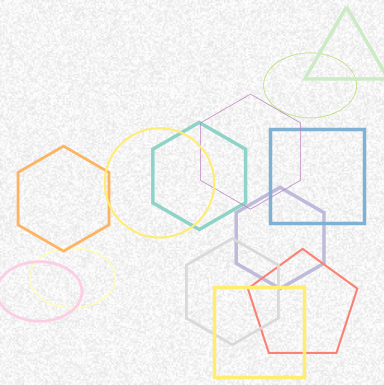[{"shape": "hexagon", "thickness": 2.5, "radius": 0.7, "center": [0.517, 0.543]}, {"shape": "oval", "thickness": 1, "radius": 0.56, "center": [0.188, 0.278]}, {"shape": "hexagon", "thickness": 2.5, "radius": 0.66, "center": [0.728, 0.382]}, {"shape": "pentagon", "thickness": 1.5, "radius": 0.75, "center": [0.786, 0.204]}, {"shape": "square", "thickness": 2.5, "radius": 0.61, "center": [0.823, 0.543]}, {"shape": "hexagon", "thickness": 2, "radius": 0.68, "center": [0.165, 0.484]}, {"shape": "oval", "thickness": 0.5, "radius": 0.6, "center": [0.805, 0.778]}, {"shape": "oval", "thickness": 2, "radius": 0.55, "center": [0.102, 0.243]}, {"shape": "hexagon", "thickness": 2, "radius": 0.69, "center": [0.604, 0.243]}, {"shape": "hexagon", "thickness": 0.5, "radius": 0.75, "center": [0.651, 0.606]}, {"shape": "triangle", "thickness": 2.5, "radius": 0.62, "center": [0.9, 0.857]}, {"shape": "circle", "thickness": 1.5, "radius": 0.71, "center": [0.414, 0.525]}, {"shape": "square", "thickness": 2.5, "radius": 0.58, "center": [0.672, 0.138]}]